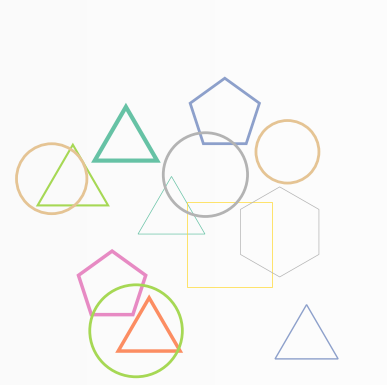[{"shape": "triangle", "thickness": 3, "radius": 0.47, "center": [0.325, 0.629]}, {"shape": "triangle", "thickness": 0.5, "radius": 0.5, "center": [0.443, 0.442]}, {"shape": "triangle", "thickness": 2.5, "radius": 0.46, "center": [0.385, 0.134]}, {"shape": "triangle", "thickness": 1, "radius": 0.47, "center": [0.791, 0.115]}, {"shape": "pentagon", "thickness": 2, "radius": 0.47, "center": [0.58, 0.703]}, {"shape": "pentagon", "thickness": 2.5, "radius": 0.46, "center": [0.289, 0.257]}, {"shape": "circle", "thickness": 2, "radius": 0.6, "center": [0.351, 0.141]}, {"shape": "triangle", "thickness": 1.5, "radius": 0.53, "center": [0.188, 0.519]}, {"shape": "square", "thickness": 0.5, "radius": 0.55, "center": [0.591, 0.365]}, {"shape": "circle", "thickness": 2, "radius": 0.41, "center": [0.742, 0.606]}, {"shape": "circle", "thickness": 2, "radius": 0.45, "center": [0.133, 0.536]}, {"shape": "hexagon", "thickness": 0.5, "radius": 0.58, "center": [0.722, 0.398]}, {"shape": "circle", "thickness": 2, "radius": 0.54, "center": [0.53, 0.546]}]